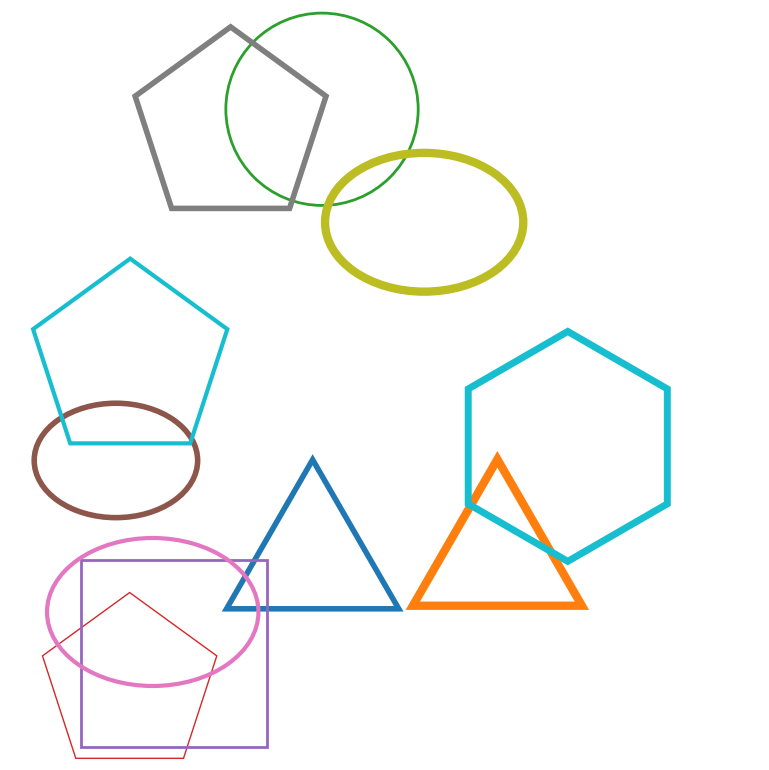[{"shape": "triangle", "thickness": 2, "radius": 0.65, "center": [0.406, 0.274]}, {"shape": "triangle", "thickness": 3, "radius": 0.63, "center": [0.646, 0.277]}, {"shape": "circle", "thickness": 1, "radius": 0.62, "center": [0.418, 0.858]}, {"shape": "pentagon", "thickness": 0.5, "radius": 0.6, "center": [0.168, 0.111]}, {"shape": "square", "thickness": 1, "radius": 0.61, "center": [0.226, 0.151]}, {"shape": "oval", "thickness": 2, "radius": 0.53, "center": [0.151, 0.402]}, {"shape": "oval", "thickness": 1.5, "radius": 0.69, "center": [0.198, 0.205]}, {"shape": "pentagon", "thickness": 2, "radius": 0.65, "center": [0.299, 0.835]}, {"shape": "oval", "thickness": 3, "radius": 0.64, "center": [0.551, 0.711]}, {"shape": "pentagon", "thickness": 1.5, "radius": 0.66, "center": [0.169, 0.532]}, {"shape": "hexagon", "thickness": 2.5, "radius": 0.75, "center": [0.737, 0.42]}]